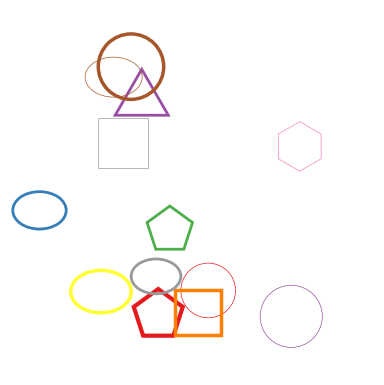[{"shape": "pentagon", "thickness": 3, "radius": 0.33, "center": [0.411, 0.182]}, {"shape": "circle", "thickness": 0.5, "radius": 0.36, "center": [0.541, 0.246]}, {"shape": "oval", "thickness": 2, "radius": 0.35, "center": [0.103, 0.454]}, {"shape": "pentagon", "thickness": 2, "radius": 0.31, "center": [0.441, 0.403]}, {"shape": "circle", "thickness": 0.5, "radius": 0.4, "center": [0.756, 0.178]}, {"shape": "triangle", "thickness": 2, "radius": 0.4, "center": [0.368, 0.74]}, {"shape": "square", "thickness": 2.5, "radius": 0.3, "center": [0.514, 0.188]}, {"shape": "oval", "thickness": 2.5, "radius": 0.39, "center": [0.262, 0.243]}, {"shape": "oval", "thickness": 0.5, "radius": 0.37, "center": [0.295, 0.8]}, {"shape": "circle", "thickness": 2.5, "radius": 0.42, "center": [0.34, 0.827]}, {"shape": "hexagon", "thickness": 0.5, "radius": 0.32, "center": [0.779, 0.62]}, {"shape": "oval", "thickness": 2, "radius": 0.32, "center": [0.405, 0.282]}, {"shape": "square", "thickness": 0.5, "radius": 0.32, "center": [0.319, 0.628]}]